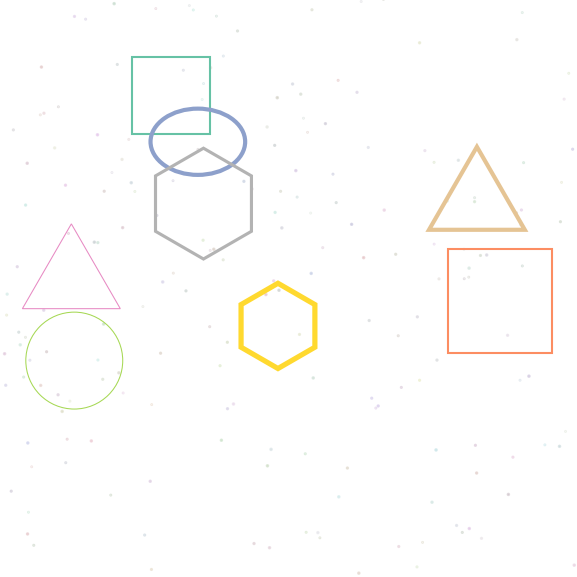[{"shape": "square", "thickness": 1, "radius": 0.33, "center": [0.296, 0.833]}, {"shape": "square", "thickness": 1, "radius": 0.45, "center": [0.865, 0.478]}, {"shape": "oval", "thickness": 2, "radius": 0.41, "center": [0.343, 0.754]}, {"shape": "triangle", "thickness": 0.5, "radius": 0.49, "center": [0.124, 0.514]}, {"shape": "circle", "thickness": 0.5, "radius": 0.42, "center": [0.129, 0.375]}, {"shape": "hexagon", "thickness": 2.5, "radius": 0.37, "center": [0.481, 0.435]}, {"shape": "triangle", "thickness": 2, "radius": 0.48, "center": [0.826, 0.649]}, {"shape": "hexagon", "thickness": 1.5, "radius": 0.48, "center": [0.352, 0.647]}]